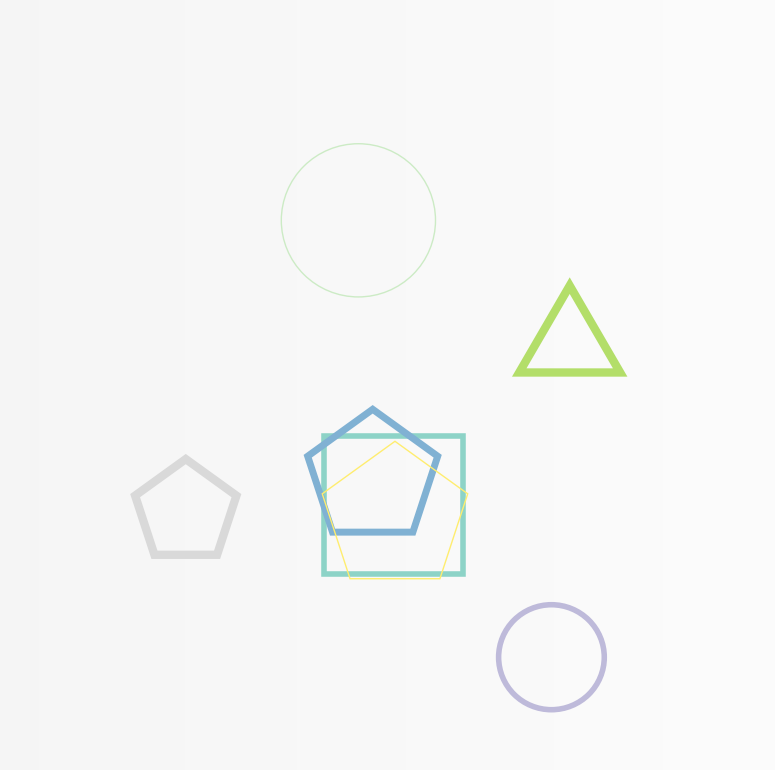[{"shape": "square", "thickness": 2, "radius": 0.45, "center": [0.507, 0.344]}, {"shape": "circle", "thickness": 2, "radius": 0.34, "center": [0.712, 0.146]}, {"shape": "pentagon", "thickness": 2.5, "radius": 0.44, "center": [0.481, 0.38]}, {"shape": "triangle", "thickness": 3, "radius": 0.38, "center": [0.735, 0.554]}, {"shape": "pentagon", "thickness": 3, "radius": 0.34, "center": [0.24, 0.335]}, {"shape": "circle", "thickness": 0.5, "radius": 0.5, "center": [0.462, 0.714]}, {"shape": "pentagon", "thickness": 0.5, "radius": 0.49, "center": [0.51, 0.328]}]